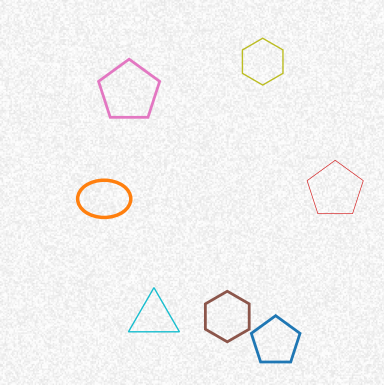[{"shape": "pentagon", "thickness": 2, "radius": 0.33, "center": [0.716, 0.114]}, {"shape": "oval", "thickness": 2.5, "radius": 0.35, "center": [0.271, 0.484]}, {"shape": "pentagon", "thickness": 0.5, "radius": 0.38, "center": [0.871, 0.507]}, {"shape": "hexagon", "thickness": 2, "radius": 0.33, "center": [0.59, 0.178]}, {"shape": "pentagon", "thickness": 2, "radius": 0.42, "center": [0.335, 0.763]}, {"shape": "hexagon", "thickness": 1, "radius": 0.3, "center": [0.682, 0.84]}, {"shape": "triangle", "thickness": 1, "radius": 0.38, "center": [0.4, 0.176]}]